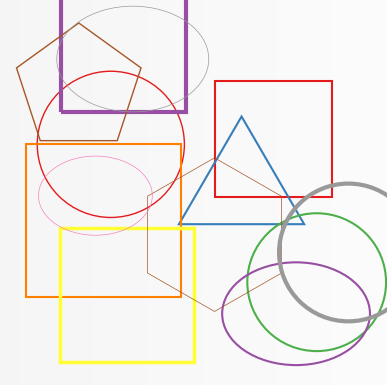[{"shape": "square", "thickness": 1.5, "radius": 0.75, "center": [0.706, 0.638]}, {"shape": "circle", "thickness": 1, "radius": 0.95, "center": [0.286, 0.625]}, {"shape": "triangle", "thickness": 1.5, "radius": 0.93, "center": [0.623, 0.511]}, {"shape": "circle", "thickness": 1.5, "radius": 0.9, "center": [0.817, 0.267]}, {"shape": "square", "thickness": 3, "radius": 0.81, "center": [0.318, 0.872]}, {"shape": "oval", "thickness": 1.5, "radius": 0.95, "center": [0.764, 0.185]}, {"shape": "square", "thickness": 1.5, "radius": 1.0, "center": [0.268, 0.428]}, {"shape": "square", "thickness": 2.5, "radius": 0.87, "center": [0.328, 0.234]}, {"shape": "hexagon", "thickness": 0.5, "radius": 1.0, "center": [0.554, 0.391]}, {"shape": "pentagon", "thickness": 1, "radius": 0.84, "center": [0.203, 0.771]}, {"shape": "oval", "thickness": 0.5, "radius": 0.73, "center": [0.246, 0.492]}, {"shape": "circle", "thickness": 3, "radius": 0.89, "center": [0.899, 0.344]}, {"shape": "oval", "thickness": 0.5, "radius": 0.98, "center": [0.343, 0.847]}]